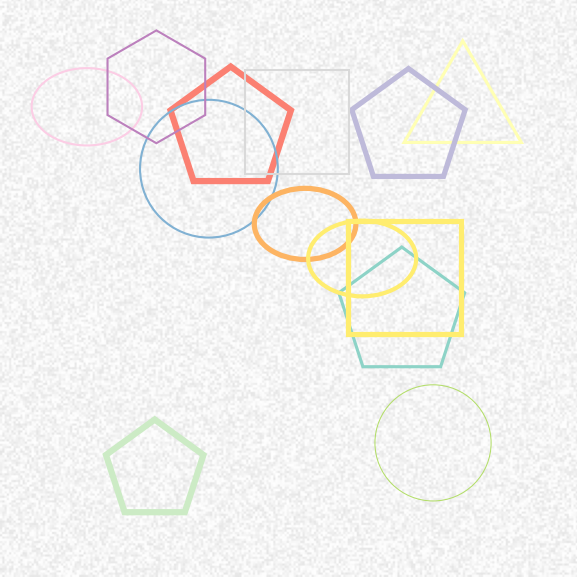[{"shape": "pentagon", "thickness": 1.5, "radius": 0.57, "center": [0.696, 0.457]}, {"shape": "triangle", "thickness": 1.5, "radius": 0.59, "center": [0.801, 0.811]}, {"shape": "pentagon", "thickness": 2.5, "radius": 0.52, "center": [0.707, 0.777]}, {"shape": "pentagon", "thickness": 3, "radius": 0.55, "center": [0.4, 0.774]}, {"shape": "circle", "thickness": 1, "radius": 0.6, "center": [0.362, 0.707]}, {"shape": "oval", "thickness": 2.5, "radius": 0.44, "center": [0.528, 0.611]}, {"shape": "circle", "thickness": 0.5, "radius": 0.5, "center": [0.75, 0.232]}, {"shape": "oval", "thickness": 1, "radius": 0.48, "center": [0.15, 0.814]}, {"shape": "square", "thickness": 1, "radius": 0.45, "center": [0.514, 0.788]}, {"shape": "hexagon", "thickness": 1, "radius": 0.49, "center": [0.271, 0.849]}, {"shape": "pentagon", "thickness": 3, "radius": 0.44, "center": [0.268, 0.184]}, {"shape": "oval", "thickness": 2, "radius": 0.47, "center": [0.627, 0.551]}, {"shape": "square", "thickness": 2.5, "radius": 0.49, "center": [0.7, 0.519]}]